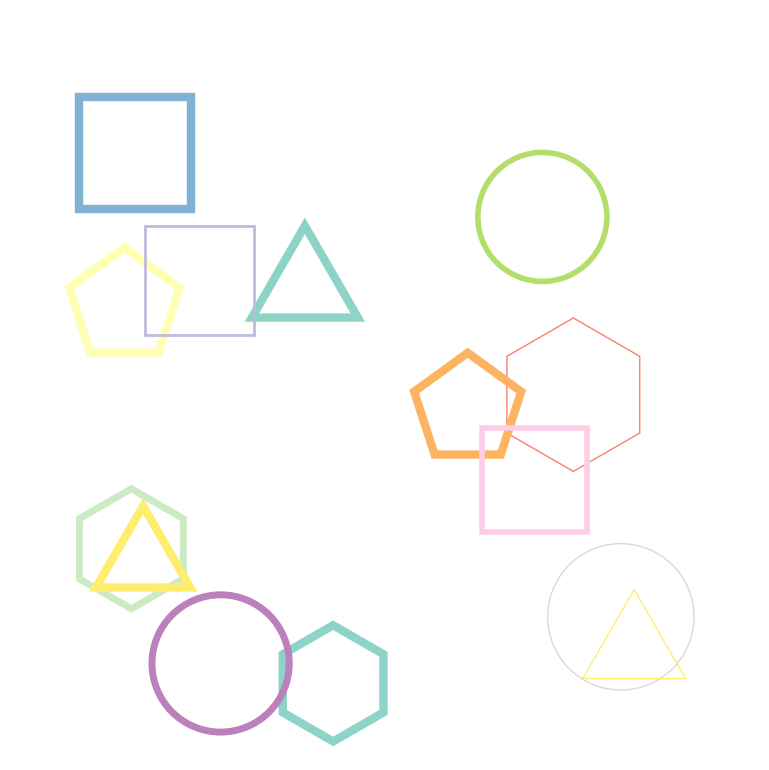[{"shape": "triangle", "thickness": 3, "radius": 0.4, "center": [0.396, 0.627]}, {"shape": "hexagon", "thickness": 3, "radius": 0.38, "center": [0.433, 0.113]}, {"shape": "pentagon", "thickness": 3, "radius": 0.38, "center": [0.162, 0.603]}, {"shape": "square", "thickness": 1, "radius": 0.35, "center": [0.259, 0.636]}, {"shape": "hexagon", "thickness": 0.5, "radius": 0.5, "center": [0.745, 0.487]}, {"shape": "square", "thickness": 3, "radius": 0.36, "center": [0.175, 0.801]}, {"shape": "pentagon", "thickness": 3, "radius": 0.37, "center": [0.607, 0.469]}, {"shape": "circle", "thickness": 2, "radius": 0.42, "center": [0.704, 0.718]}, {"shape": "square", "thickness": 2, "radius": 0.34, "center": [0.694, 0.377]}, {"shape": "circle", "thickness": 0.5, "radius": 0.48, "center": [0.806, 0.199]}, {"shape": "circle", "thickness": 2.5, "radius": 0.45, "center": [0.286, 0.138]}, {"shape": "hexagon", "thickness": 2.5, "radius": 0.39, "center": [0.171, 0.287]}, {"shape": "triangle", "thickness": 0.5, "radius": 0.39, "center": [0.824, 0.157]}, {"shape": "triangle", "thickness": 3, "radius": 0.35, "center": [0.186, 0.272]}]